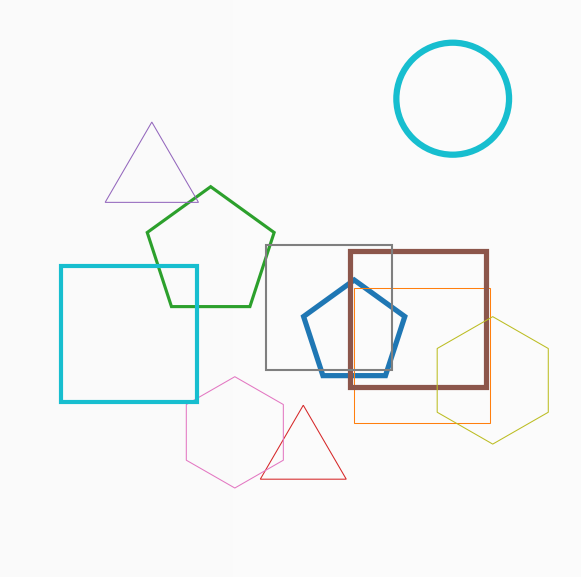[{"shape": "pentagon", "thickness": 2.5, "radius": 0.46, "center": [0.609, 0.423]}, {"shape": "square", "thickness": 0.5, "radius": 0.58, "center": [0.726, 0.383]}, {"shape": "pentagon", "thickness": 1.5, "radius": 0.57, "center": [0.362, 0.561]}, {"shape": "triangle", "thickness": 0.5, "radius": 0.43, "center": [0.522, 0.212]}, {"shape": "triangle", "thickness": 0.5, "radius": 0.46, "center": [0.261, 0.695]}, {"shape": "square", "thickness": 2.5, "radius": 0.59, "center": [0.72, 0.447]}, {"shape": "hexagon", "thickness": 0.5, "radius": 0.48, "center": [0.404, 0.25]}, {"shape": "square", "thickness": 1, "radius": 0.54, "center": [0.566, 0.467]}, {"shape": "hexagon", "thickness": 0.5, "radius": 0.55, "center": [0.848, 0.34]}, {"shape": "square", "thickness": 2, "radius": 0.59, "center": [0.222, 0.421]}, {"shape": "circle", "thickness": 3, "radius": 0.48, "center": [0.779, 0.828]}]